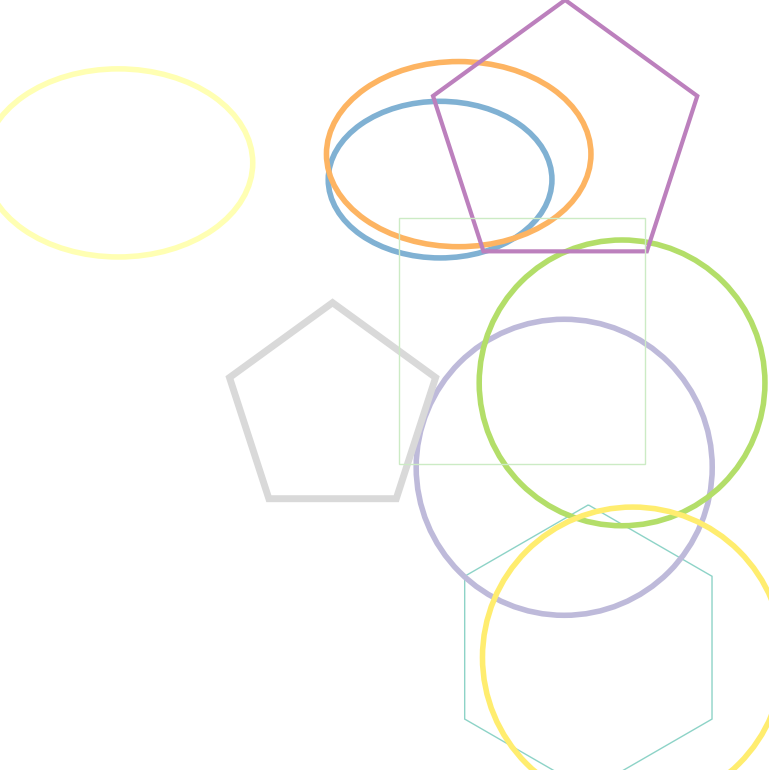[{"shape": "hexagon", "thickness": 0.5, "radius": 0.93, "center": [0.764, 0.159]}, {"shape": "oval", "thickness": 2, "radius": 0.87, "center": [0.154, 0.788]}, {"shape": "circle", "thickness": 2, "radius": 0.96, "center": [0.733, 0.393]}, {"shape": "oval", "thickness": 2, "radius": 0.73, "center": [0.572, 0.767]}, {"shape": "oval", "thickness": 2, "radius": 0.86, "center": [0.596, 0.8]}, {"shape": "circle", "thickness": 2, "radius": 0.93, "center": [0.808, 0.503]}, {"shape": "pentagon", "thickness": 2.5, "radius": 0.7, "center": [0.432, 0.466]}, {"shape": "pentagon", "thickness": 1.5, "radius": 0.9, "center": [0.734, 0.82]}, {"shape": "square", "thickness": 0.5, "radius": 0.8, "center": [0.678, 0.557]}, {"shape": "circle", "thickness": 2, "radius": 0.98, "center": [0.822, 0.146]}]